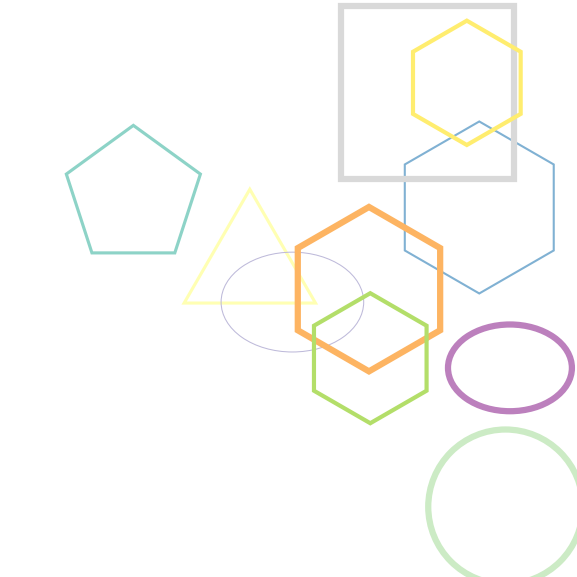[{"shape": "pentagon", "thickness": 1.5, "radius": 0.61, "center": [0.231, 0.66]}, {"shape": "triangle", "thickness": 1.5, "radius": 0.66, "center": [0.433, 0.54]}, {"shape": "oval", "thickness": 0.5, "radius": 0.62, "center": [0.506, 0.476]}, {"shape": "hexagon", "thickness": 1, "radius": 0.74, "center": [0.83, 0.64]}, {"shape": "hexagon", "thickness": 3, "radius": 0.71, "center": [0.639, 0.498]}, {"shape": "hexagon", "thickness": 2, "radius": 0.56, "center": [0.641, 0.379]}, {"shape": "square", "thickness": 3, "radius": 0.75, "center": [0.74, 0.84]}, {"shape": "oval", "thickness": 3, "radius": 0.54, "center": [0.883, 0.362]}, {"shape": "circle", "thickness": 3, "radius": 0.67, "center": [0.875, 0.122]}, {"shape": "hexagon", "thickness": 2, "radius": 0.54, "center": [0.808, 0.856]}]